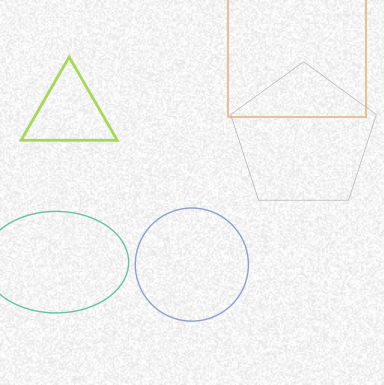[{"shape": "oval", "thickness": 1, "radius": 0.94, "center": [0.146, 0.319]}, {"shape": "circle", "thickness": 1, "radius": 0.73, "center": [0.498, 0.313]}, {"shape": "triangle", "thickness": 2, "radius": 0.72, "center": [0.18, 0.708]}, {"shape": "square", "thickness": 1.5, "radius": 0.89, "center": [0.772, 0.874]}, {"shape": "pentagon", "thickness": 0.5, "radius": 0.99, "center": [0.788, 0.641]}]